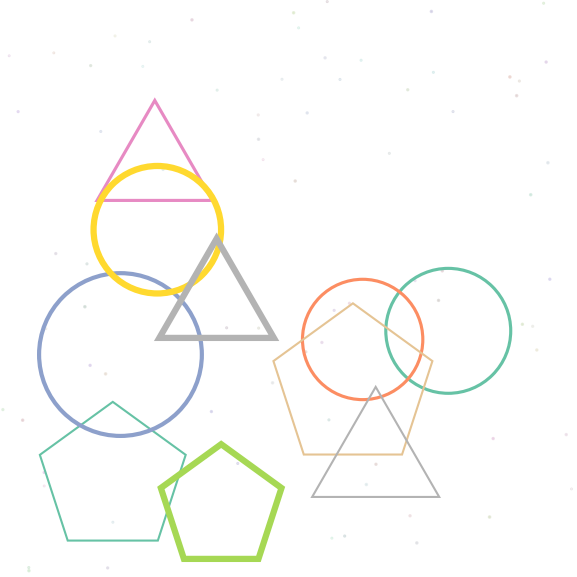[{"shape": "circle", "thickness": 1.5, "radius": 0.54, "center": [0.776, 0.426]}, {"shape": "pentagon", "thickness": 1, "radius": 0.66, "center": [0.195, 0.17]}, {"shape": "circle", "thickness": 1.5, "radius": 0.52, "center": [0.628, 0.411]}, {"shape": "circle", "thickness": 2, "radius": 0.7, "center": [0.209, 0.385]}, {"shape": "triangle", "thickness": 1.5, "radius": 0.58, "center": [0.268, 0.71]}, {"shape": "pentagon", "thickness": 3, "radius": 0.55, "center": [0.383, 0.12]}, {"shape": "circle", "thickness": 3, "radius": 0.55, "center": [0.272, 0.601]}, {"shape": "pentagon", "thickness": 1, "radius": 0.72, "center": [0.611, 0.329]}, {"shape": "triangle", "thickness": 3, "radius": 0.57, "center": [0.375, 0.471]}, {"shape": "triangle", "thickness": 1, "radius": 0.64, "center": [0.651, 0.202]}]